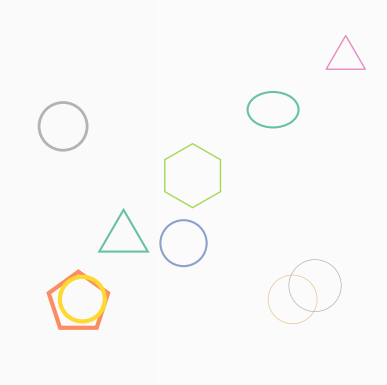[{"shape": "triangle", "thickness": 1.5, "radius": 0.36, "center": [0.319, 0.383]}, {"shape": "oval", "thickness": 1.5, "radius": 0.33, "center": [0.705, 0.715]}, {"shape": "pentagon", "thickness": 3, "radius": 0.4, "center": [0.202, 0.214]}, {"shape": "circle", "thickness": 1.5, "radius": 0.3, "center": [0.474, 0.368]}, {"shape": "triangle", "thickness": 1, "radius": 0.29, "center": [0.892, 0.849]}, {"shape": "hexagon", "thickness": 1, "radius": 0.42, "center": [0.497, 0.544]}, {"shape": "circle", "thickness": 3, "radius": 0.29, "center": [0.213, 0.223]}, {"shape": "circle", "thickness": 0.5, "radius": 0.32, "center": [0.755, 0.222]}, {"shape": "circle", "thickness": 2, "radius": 0.31, "center": [0.163, 0.672]}, {"shape": "circle", "thickness": 0.5, "radius": 0.34, "center": [0.813, 0.258]}]